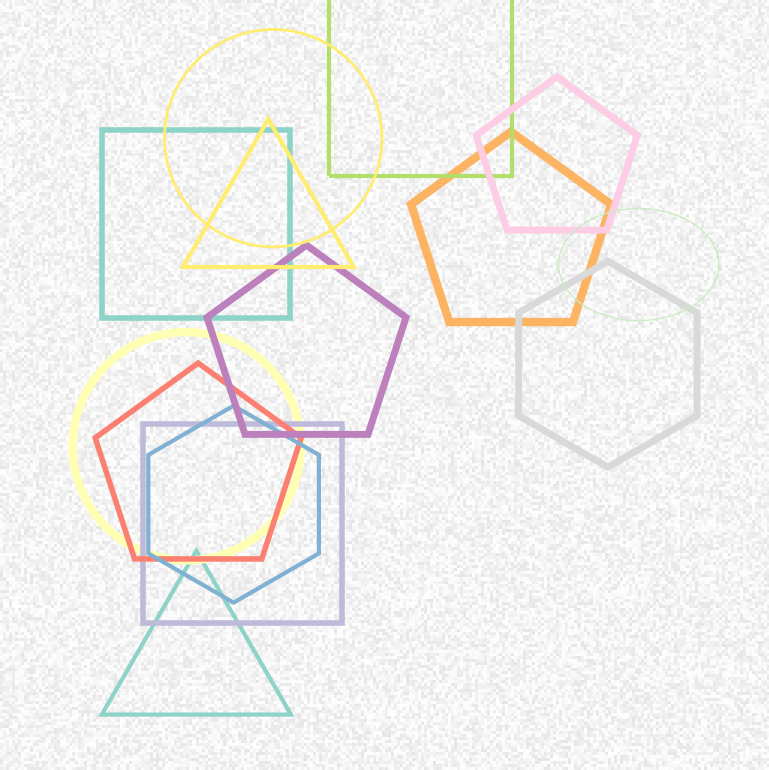[{"shape": "square", "thickness": 2, "radius": 0.61, "center": [0.254, 0.709]}, {"shape": "triangle", "thickness": 1.5, "radius": 0.71, "center": [0.255, 0.143]}, {"shape": "circle", "thickness": 3, "radius": 0.74, "center": [0.243, 0.42]}, {"shape": "square", "thickness": 2, "radius": 0.65, "center": [0.315, 0.32]}, {"shape": "pentagon", "thickness": 2, "radius": 0.7, "center": [0.257, 0.388]}, {"shape": "hexagon", "thickness": 1.5, "radius": 0.64, "center": [0.303, 0.345]}, {"shape": "pentagon", "thickness": 3, "radius": 0.68, "center": [0.664, 0.692]}, {"shape": "square", "thickness": 1.5, "radius": 0.59, "center": [0.546, 0.89]}, {"shape": "pentagon", "thickness": 2.5, "radius": 0.55, "center": [0.723, 0.79]}, {"shape": "hexagon", "thickness": 2.5, "radius": 0.67, "center": [0.789, 0.527]}, {"shape": "pentagon", "thickness": 2.5, "radius": 0.68, "center": [0.398, 0.546]}, {"shape": "oval", "thickness": 0.5, "radius": 0.52, "center": [0.829, 0.656]}, {"shape": "circle", "thickness": 1, "radius": 0.71, "center": [0.355, 0.821]}, {"shape": "triangle", "thickness": 1.5, "radius": 0.64, "center": [0.348, 0.717]}]